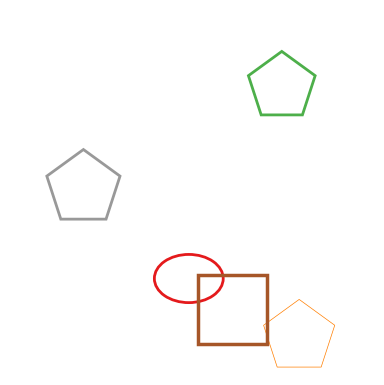[{"shape": "oval", "thickness": 2, "radius": 0.45, "center": [0.49, 0.277]}, {"shape": "pentagon", "thickness": 2, "radius": 0.46, "center": [0.732, 0.775]}, {"shape": "pentagon", "thickness": 0.5, "radius": 0.49, "center": [0.777, 0.125]}, {"shape": "square", "thickness": 2.5, "radius": 0.45, "center": [0.603, 0.195]}, {"shape": "pentagon", "thickness": 2, "radius": 0.5, "center": [0.217, 0.512]}]